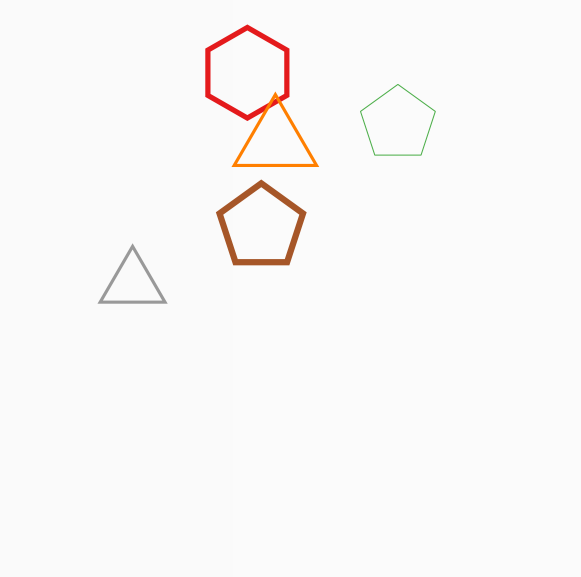[{"shape": "hexagon", "thickness": 2.5, "radius": 0.39, "center": [0.426, 0.873]}, {"shape": "pentagon", "thickness": 0.5, "radius": 0.34, "center": [0.685, 0.785]}, {"shape": "triangle", "thickness": 1.5, "radius": 0.41, "center": [0.474, 0.754]}, {"shape": "pentagon", "thickness": 3, "radius": 0.38, "center": [0.45, 0.606]}, {"shape": "triangle", "thickness": 1.5, "radius": 0.32, "center": [0.228, 0.508]}]